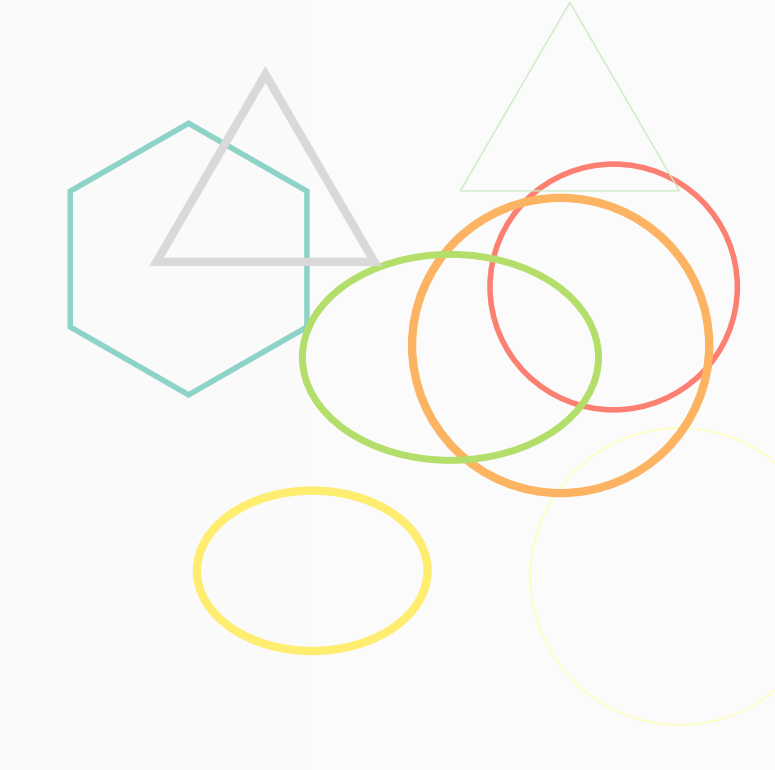[{"shape": "hexagon", "thickness": 2, "radius": 0.88, "center": [0.243, 0.664]}, {"shape": "circle", "thickness": 0.5, "radius": 0.96, "center": [0.877, 0.251]}, {"shape": "circle", "thickness": 2, "radius": 0.8, "center": [0.792, 0.627]}, {"shape": "circle", "thickness": 3, "radius": 0.96, "center": [0.723, 0.551]}, {"shape": "oval", "thickness": 2.5, "radius": 0.96, "center": [0.581, 0.536]}, {"shape": "triangle", "thickness": 3, "radius": 0.81, "center": [0.342, 0.741]}, {"shape": "triangle", "thickness": 0.5, "radius": 0.82, "center": [0.735, 0.834]}, {"shape": "oval", "thickness": 3, "radius": 0.74, "center": [0.403, 0.259]}]